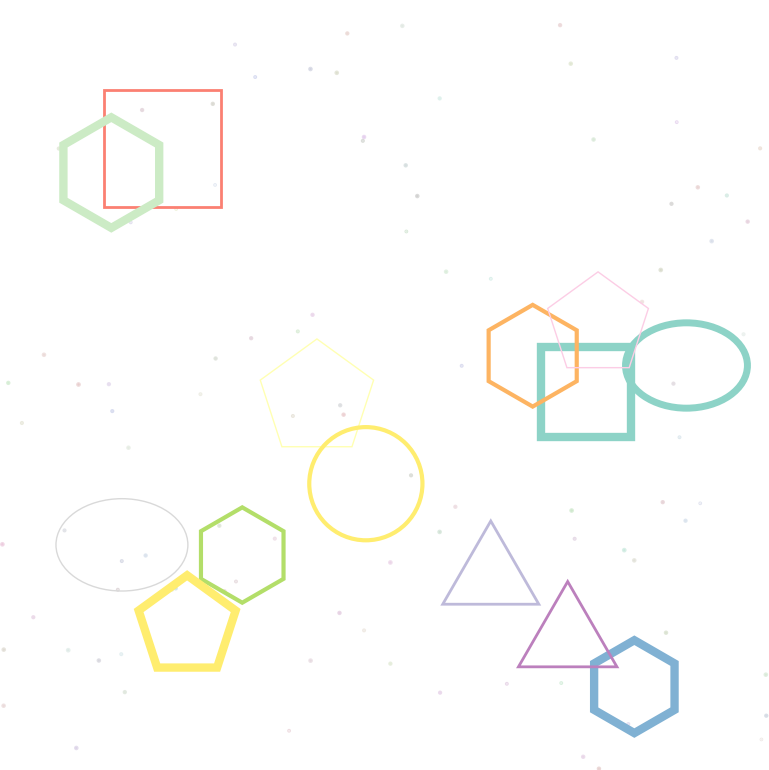[{"shape": "oval", "thickness": 2.5, "radius": 0.4, "center": [0.892, 0.525]}, {"shape": "square", "thickness": 3, "radius": 0.29, "center": [0.761, 0.491]}, {"shape": "pentagon", "thickness": 0.5, "radius": 0.39, "center": [0.412, 0.482]}, {"shape": "triangle", "thickness": 1, "radius": 0.36, "center": [0.637, 0.251]}, {"shape": "square", "thickness": 1, "radius": 0.38, "center": [0.211, 0.807]}, {"shape": "hexagon", "thickness": 3, "radius": 0.3, "center": [0.824, 0.108]}, {"shape": "hexagon", "thickness": 1.5, "radius": 0.33, "center": [0.692, 0.538]}, {"shape": "hexagon", "thickness": 1.5, "radius": 0.31, "center": [0.315, 0.279]}, {"shape": "pentagon", "thickness": 0.5, "radius": 0.34, "center": [0.777, 0.578]}, {"shape": "oval", "thickness": 0.5, "radius": 0.43, "center": [0.158, 0.292]}, {"shape": "triangle", "thickness": 1, "radius": 0.37, "center": [0.737, 0.171]}, {"shape": "hexagon", "thickness": 3, "radius": 0.36, "center": [0.145, 0.776]}, {"shape": "pentagon", "thickness": 3, "radius": 0.33, "center": [0.243, 0.187]}, {"shape": "circle", "thickness": 1.5, "radius": 0.37, "center": [0.475, 0.372]}]